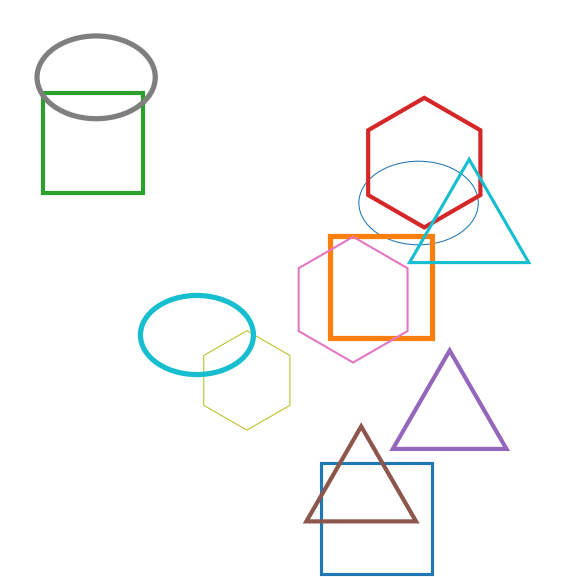[{"shape": "square", "thickness": 1.5, "radius": 0.48, "center": [0.652, 0.101]}, {"shape": "oval", "thickness": 0.5, "radius": 0.52, "center": [0.725, 0.648]}, {"shape": "square", "thickness": 2.5, "radius": 0.44, "center": [0.66, 0.502]}, {"shape": "square", "thickness": 2, "radius": 0.43, "center": [0.161, 0.752]}, {"shape": "hexagon", "thickness": 2, "radius": 0.56, "center": [0.735, 0.717]}, {"shape": "triangle", "thickness": 2, "radius": 0.57, "center": [0.779, 0.279]}, {"shape": "triangle", "thickness": 2, "radius": 0.55, "center": [0.625, 0.151]}, {"shape": "hexagon", "thickness": 1, "radius": 0.54, "center": [0.611, 0.48]}, {"shape": "oval", "thickness": 2.5, "radius": 0.51, "center": [0.166, 0.865]}, {"shape": "hexagon", "thickness": 0.5, "radius": 0.43, "center": [0.427, 0.34]}, {"shape": "oval", "thickness": 2.5, "radius": 0.49, "center": [0.341, 0.419]}, {"shape": "triangle", "thickness": 1.5, "radius": 0.6, "center": [0.812, 0.604]}]